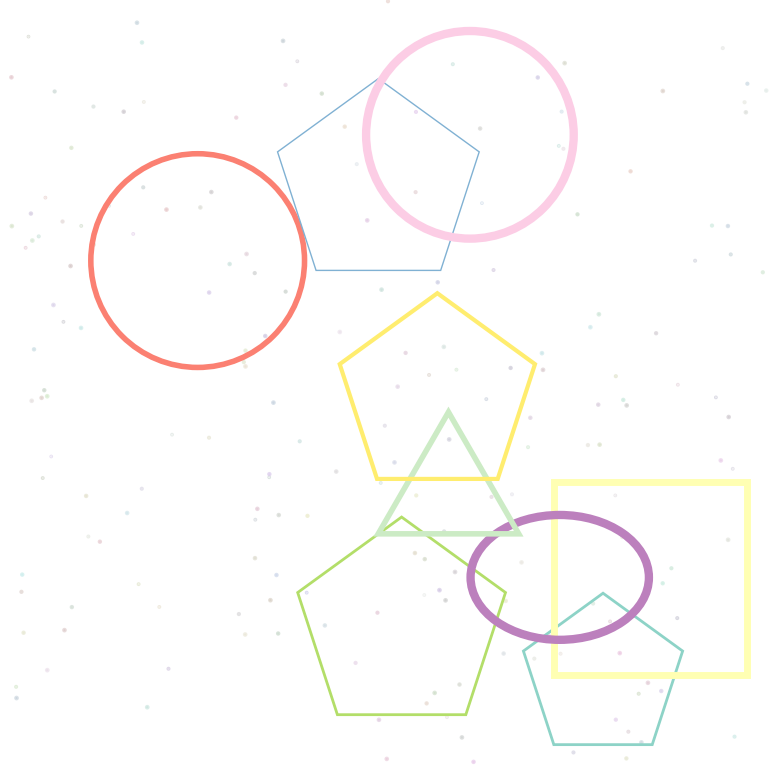[{"shape": "pentagon", "thickness": 1, "radius": 0.54, "center": [0.783, 0.121]}, {"shape": "square", "thickness": 2.5, "radius": 0.63, "center": [0.844, 0.249]}, {"shape": "circle", "thickness": 2, "radius": 0.69, "center": [0.257, 0.662]}, {"shape": "pentagon", "thickness": 0.5, "radius": 0.69, "center": [0.491, 0.76]}, {"shape": "pentagon", "thickness": 1, "radius": 0.71, "center": [0.522, 0.187]}, {"shape": "circle", "thickness": 3, "radius": 0.67, "center": [0.61, 0.825]}, {"shape": "oval", "thickness": 3, "radius": 0.58, "center": [0.727, 0.25]}, {"shape": "triangle", "thickness": 2, "radius": 0.53, "center": [0.582, 0.359]}, {"shape": "pentagon", "thickness": 1.5, "radius": 0.67, "center": [0.568, 0.486]}]